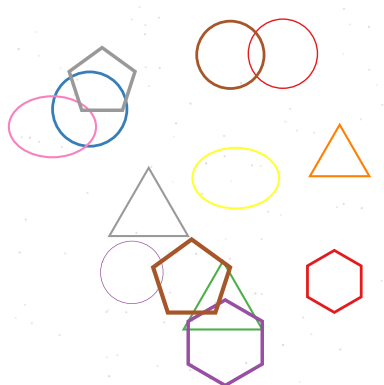[{"shape": "hexagon", "thickness": 2, "radius": 0.4, "center": [0.868, 0.269]}, {"shape": "circle", "thickness": 1, "radius": 0.45, "center": [0.735, 0.861]}, {"shape": "circle", "thickness": 2, "radius": 0.48, "center": [0.233, 0.717]}, {"shape": "triangle", "thickness": 1.5, "radius": 0.59, "center": [0.579, 0.203]}, {"shape": "hexagon", "thickness": 2.5, "radius": 0.56, "center": [0.585, 0.11]}, {"shape": "circle", "thickness": 0.5, "radius": 0.41, "center": [0.342, 0.292]}, {"shape": "triangle", "thickness": 1.5, "radius": 0.45, "center": [0.882, 0.587]}, {"shape": "oval", "thickness": 1.5, "radius": 0.56, "center": [0.612, 0.537]}, {"shape": "circle", "thickness": 2, "radius": 0.44, "center": [0.598, 0.858]}, {"shape": "pentagon", "thickness": 3, "radius": 0.53, "center": [0.498, 0.273]}, {"shape": "oval", "thickness": 1.5, "radius": 0.57, "center": [0.136, 0.671]}, {"shape": "pentagon", "thickness": 2.5, "radius": 0.45, "center": [0.265, 0.786]}, {"shape": "triangle", "thickness": 1.5, "radius": 0.59, "center": [0.386, 0.446]}]